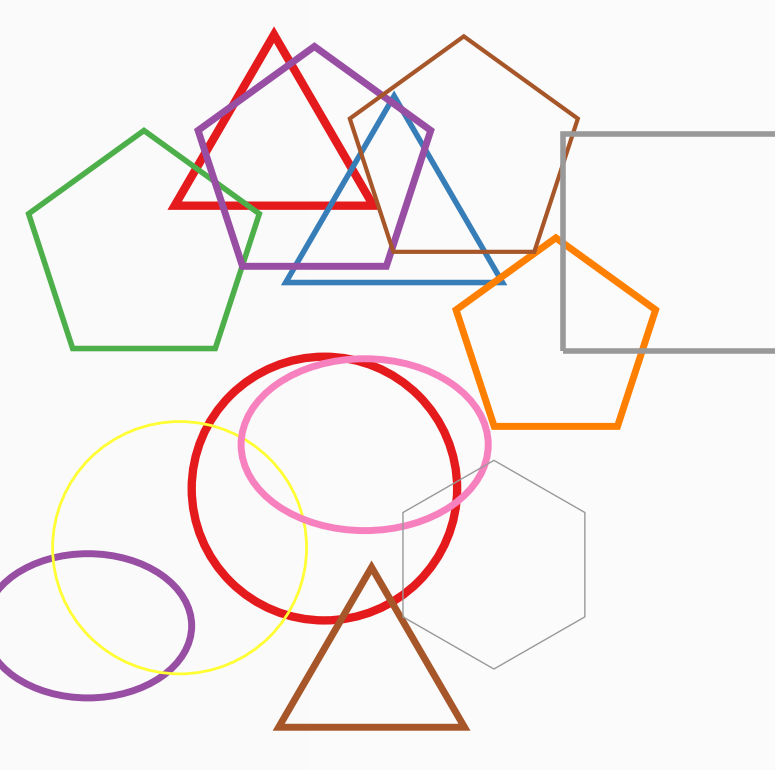[{"shape": "triangle", "thickness": 3, "radius": 0.74, "center": [0.354, 0.807]}, {"shape": "circle", "thickness": 3, "radius": 0.86, "center": [0.419, 0.366]}, {"shape": "triangle", "thickness": 2, "radius": 0.81, "center": [0.509, 0.714]}, {"shape": "pentagon", "thickness": 2, "radius": 0.78, "center": [0.186, 0.674]}, {"shape": "oval", "thickness": 2.5, "radius": 0.67, "center": [0.114, 0.187]}, {"shape": "pentagon", "thickness": 2.5, "radius": 0.79, "center": [0.406, 0.782]}, {"shape": "pentagon", "thickness": 2.5, "radius": 0.68, "center": [0.717, 0.556]}, {"shape": "circle", "thickness": 1, "radius": 0.82, "center": [0.232, 0.289]}, {"shape": "pentagon", "thickness": 1.5, "radius": 0.77, "center": [0.598, 0.798]}, {"shape": "triangle", "thickness": 2.5, "radius": 0.69, "center": [0.479, 0.125]}, {"shape": "oval", "thickness": 2.5, "radius": 0.8, "center": [0.471, 0.422]}, {"shape": "hexagon", "thickness": 0.5, "radius": 0.68, "center": [0.637, 0.267]}, {"shape": "square", "thickness": 2, "radius": 0.7, "center": [0.867, 0.685]}]